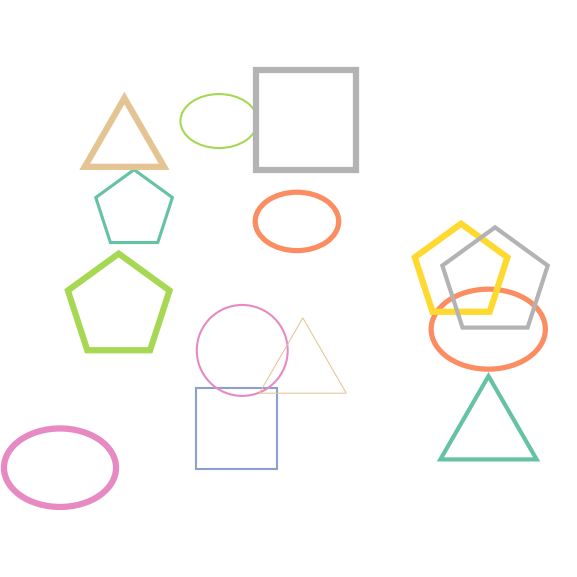[{"shape": "triangle", "thickness": 2, "radius": 0.48, "center": [0.846, 0.252]}, {"shape": "pentagon", "thickness": 1.5, "radius": 0.35, "center": [0.232, 0.636]}, {"shape": "oval", "thickness": 2.5, "radius": 0.49, "center": [0.845, 0.429]}, {"shape": "oval", "thickness": 2.5, "radius": 0.36, "center": [0.514, 0.616]}, {"shape": "square", "thickness": 1, "radius": 0.35, "center": [0.409, 0.257]}, {"shape": "circle", "thickness": 1, "radius": 0.39, "center": [0.419, 0.392]}, {"shape": "oval", "thickness": 3, "radius": 0.49, "center": [0.104, 0.189]}, {"shape": "oval", "thickness": 1, "radius": 0.33, "center": [0.379, 0.79]}, {"shape": "pentagon", "thickness": 3, "radius": 0.46, "center": [0.206, 0.467]}, {"shape": "pentagon", "thickness": 3, "radius": 0.42, "center": [0.798, 0.527]}, {"shape": "triangle", "thickness": 3, "radius": 0.4, "center": [0.215, 0.75]}, {"shape": "triangle", "thickness": 0.5, "radius": 0.43, "center": [0.524, 0.362]}, {"shape": "square", "thickness": 3, "radius": 0.43, "center": [0.529, 0.792]}, {"shape": "pentagon", "thickness": 2, "radius": 0.48, "center": [0.857, 0.51]}]